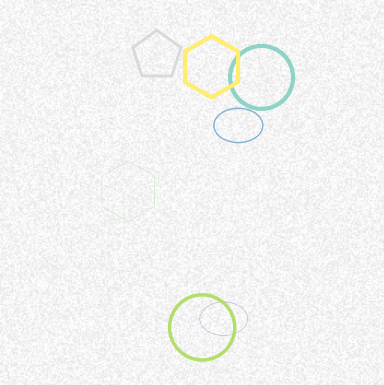[{"shape": "circle", "thickness": 3, "radius": 0.41, "center": [0.679, 0.799]}, {"shape": "oval", "thickness": 0.5, "radius": 0.31, "center": [0.581, 0.172]}, {"shape": "oval", "thickness": 1, "radius": 0.32, "center": [0.619, 0.674]}, {"shape": "circle", "thickness": 2.5, "radius": 0.42, "center": [0.525, 0.15]}, {"shape": "pentagon", "thickness": 2, "radius": 0.33, "center": [0.407, 0.856]}, {"shape": "hexagon", "thickness": 0.5, "radius": 0.39, "center": [0.333, 0.503]}, {"shape": "hexagon", "thickness": 3, "radius": 0.4, "center": [0.549, 0.826]}]